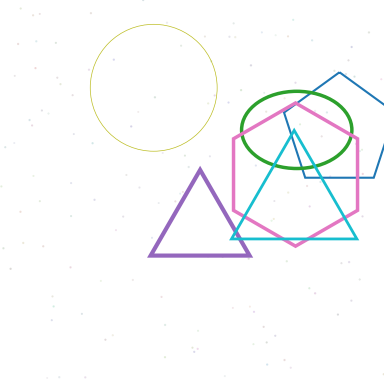[{"shape": "pentagon", "thickness": 1.5, "radius": 0.76, "center": [0.882, 0.661]}, {"shape": "oval", "thickness": 2.5, "radius": 0.72, "center": [0.771, 0.663]}, {"shape": "triangle", "thickness": 3, "radius": 0.74, "center": [0.52, 0.41]}, {"shape": "hexagon", "thickness": 2.5, "radius": 0.93, "center": [0.768, 0.547]}, {"shape": "circle", "thickness": 0.5, "radius": 0.82, "center": [0.399, 0.772]}, {"shape": "triangle", "thickness": 2, "radius": 0.94, "center": [0.764, 0.473]}]